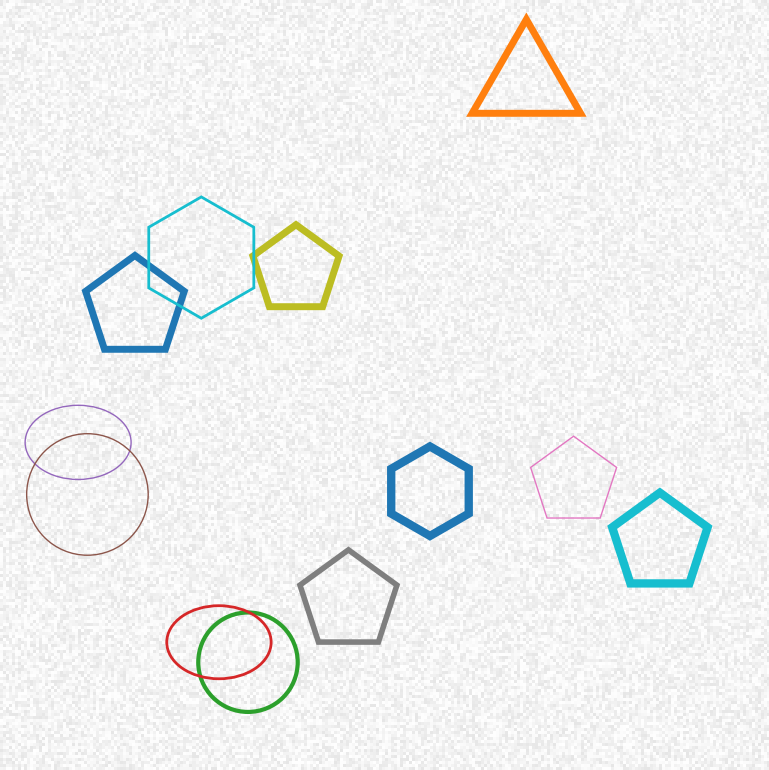[{"shape": "pentagon", "thickness": 2.5, "radius": 0.34, "center": [0.175, 0.601]}, {"shape": "hexagon", "thickness": 3, "radius": 0.29, "center": [0.558, 0.362]}, {"shape": "triangle", "thickness": 2.5, "radius": 0.41, "center": [0.684, 0.893]}, {"shape": "circle", "thickness": 1.5, "radius": 0.32, "center": [0.322, 0.14]}, {"shape": "oval", "thickness": 1, "radius": 0.34, "center": [0.284, 0.166]}, {"shape": "oval", "thickness": 0.5, "radius": 0.34, "center": [0.101, 0.425]}, {"shape": "circle", "thickness": 0.5, "radius": 0.39, "center": [0.114, 0.358]}, {"shape": "pentagon", "thickness": 0.5, "radius": 0.29, "center": [0.745, 0.375]}, {"shape": "pentagon", "thickness": 2, "radius": 0.33, "center": [0.453, 0.22]}, {"shape": "pentagon", "thickness": 2.5, "radius": 0.29, "center": [0.384, 0.649]}, {"shape": "hexagon", "thickness": 1, "radius": 0.39, "center": [0.261, 0.665]}, {"shape": "pentagon", "thickness": 3, "radius": 0.33, "center": [0.857, 0.295]}]